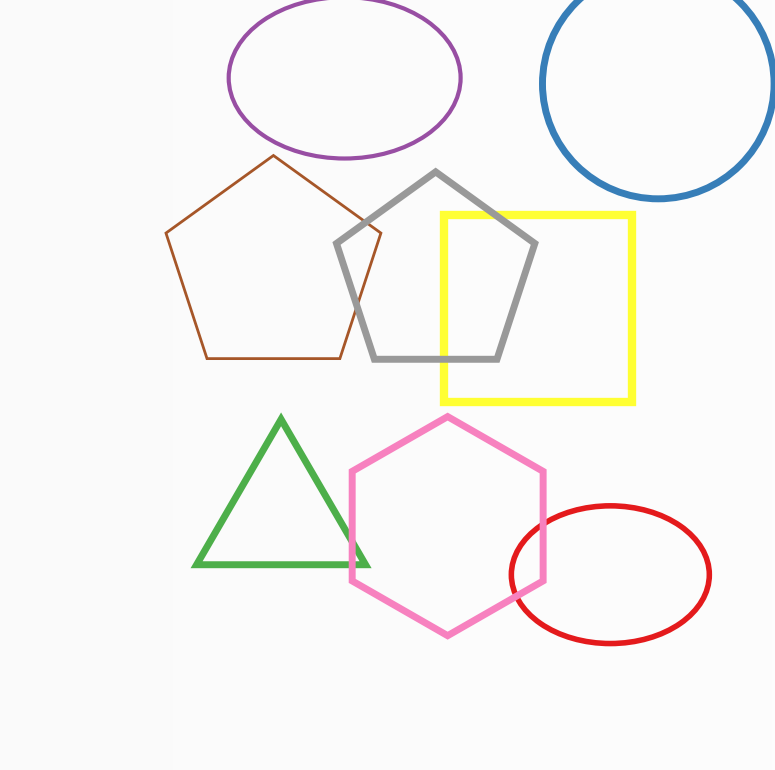[{"shape": "oval", "thickness": 2, "radius": 0.64, "center": [0.788, 0.254]}, {"shape": "circle", "thickness": 2.5, "radius": 0.75, "center": [0.849, 0.891]}, {"shape": "triangle", "thickness": 2.5, "radius": 0.63, "center": [0.363, 0.33]}, {"shape": "oval", "thickness": 1.5, "radius": 0.75, "center": [0.445, 0.899]}, {"shape": "square", "thickness": 3, "radius": 0.61, "center": [0.694, 0.599]}, {"shape": "pentagon", "thickness": 1, "radius": 0.73, "center": [0.353, 0.652]}, {"shape": "hexagon", "thickness": 2.5, "radius": 0.71, "center": [0.578, 0.317]}, {"shape": "pentagon", "thickness": 2.5, "radius": 0.67, "center": [0.562, 0.642]}]